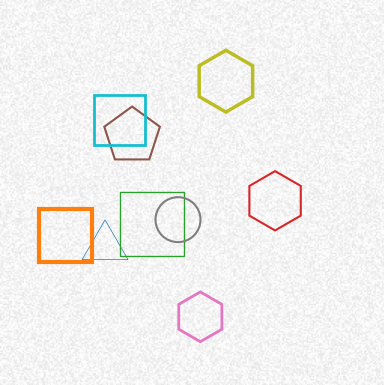[{"shape": "triangle", "thickness": 0.5, "radius": 0.34, "center": [0.273, 0.36]}, {"shape": "square", "thickness": 3, "radius": 0.34, "center": [0.17, 0.389]}, {"shape": "square", "thickness": 1, "radius": 0.42, "center": [0.395, 0.418]}, {"shape": "hexagon", "thickness": 1.5, "radius": 0.39, "center": [0.714, 0.478]}, {"shape": "pentagon", "thickness": 1.5, "radius": 0.38, "center": [0.343, 0.647]}, {"shape": "hexagon", "thickness": 2, "radius": 0.32, "center": [0.52, 0.177]}, {"shape": "circle", "thickness": 1.5, "radius": 0.29, "center": [0.462, 0.429]}, {"shape": "hexagon", "thickness": 2.5, "radius": 0.4, "center": [0.587, 0.789]}, {"shape": "square", "thickness": 2, "radius": 0.33, "center": [0.31, 0.689]}]